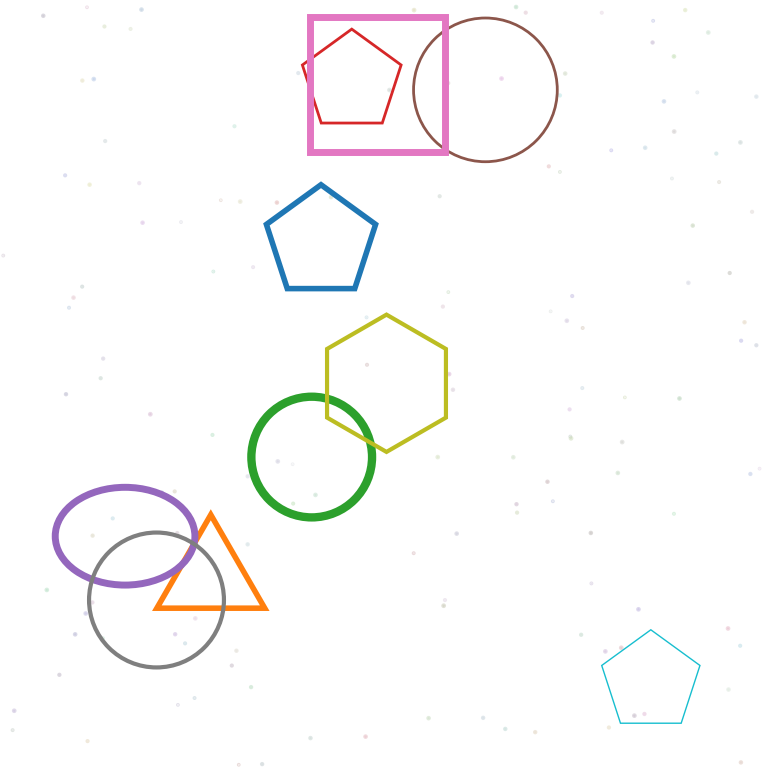[{"shape": "pentagon", "thickness": 2, "radius": 0.37, "center": [0.417, 0.686]}, {"shape": "triangle", "thickness": 2, "radius": 0.4, "center": [0.274, 0.251]}, {"shape": "circle", "thickness": 3, "radius": 0.39, "center": [0.405, 0.406]}, {"shape": "pentagon", "thickness": 1, "radius": 0.34, "center": [0.457, 0.895]}, {"shape": "oval", "thickness": 2.5, "radius": 0.45, "center": [0.162, 0.304]}, {"shape": "circle", "thickness": 1, "radius": 0.47, "center": [0.63, 0.883]}, {"shape": "square", "thickness": 2.5, "radius": 0.44, "center": [0.49, 0.89]}, {"shape": "circle", "thickness": 1.5, "radius": 0.44, "center": [0.203, 0.221]}, {"shape": "hexagon", "thickness": 1.5, "radius": 0.45, "center": [0.502, 0.502]}, {"shape": "pentagon", "thickness": 0.5, "radius": 0.34, "center": [0.845, 0.115]}]